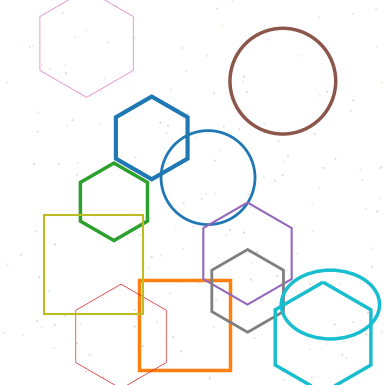[{"shape": "circle", "thickness": 2, "radius": 0.61, "center": [0.54, 0.539]}, {"shape": "hexagon", "thickness": 3, "radius": 0.54, "center": [0.394, 0.642]}, {"shape": "square", "thickness": 2.5, "radius": 0.59, "center": [0.479, 0.156]}, {"shape": "hexagon", "thickness": 2.5, "radius": 0.5, "center": [0.296, 0.476]}, {"shape": "hexagon", "thickness": 0.5, "radius": 0.68, "center": [0.314, 0.126]}, {"shape": "hexagon", "thickness": 1.5, "radius": 0.66, "center": [0.643, 0.341]}, {"shape": "circle", "thickness": 2.5, "radius": 0.69, "center": [0.735, 0.789]}, {"shape": "hexagon", "thickness": 0.5, "radius": 0.7, "center": [0.225, 0.887]}, {"shape": "hexagon", "thickness": 2, "radius": 0.54, "center": [0.643, 0.244]}, {"shape": "square", "thickness": 1.5, "radius": 0.65, "center": [0.243, 0.312]}, {"shape": "hexagon", "thickness": 2.5, "radius": 0.72, "center": [0.839, 0.124]}, {"shape": "oval", "thickness": 2.5, "radius": 0.64, "center": [0.858, 0.209]}]